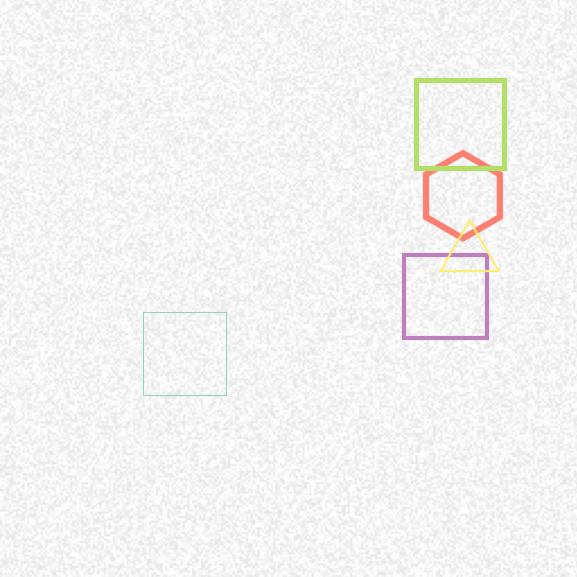[{"shape": "square", "thickness": 0.5, "radius": 0.36, "center": [0.319, 0.386]}, {"shape": "hexagon", "thickness": 3, "radius": 0.37, "center": [0.802, 0.66]}, {"shape": "square", "thickness": 2.5, "radius": 0.38, "center": [0.796, 0.784]}, {"shape": "square", "thickness": 2, "radius": 0.36, "center": [0.771, 0.485]}, {"shape": "triangle", "thickness": 1, "radius": 0.29, "center": [0.813, 0.559]}]